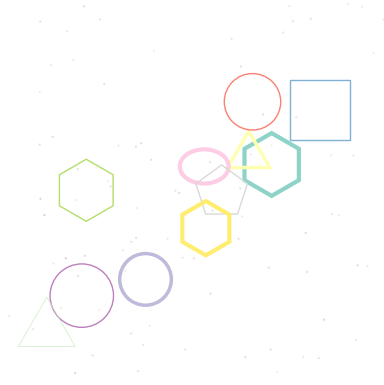[{"shape": "hexagon", "thickness": 3, "radius": 0.41, "center": [0.706, 0.573]}, {"shape": "triangle", "thickness": 2.5, "radius": 0.32, "center": [0.646, 0.596]}, {"shape": "circle", "thickness": 2.5, "radius": 0.34, "center": [0.378, 0.274]}, {"shape": "circle", "thickness": 1, "radius": 0.37, "center": [0.656, 0.736]}, {"shape": "square", "thickness": 1, "radius": 0.39, "center": [0.831, 0.714]}, {"shape": "hexagon", "thickness": 1, "radius": 0.4, "center": [0.224, 0.506]}, {"shape": "oval", "thickness": 3, "radius": 0.32, "center": [0.53, 0.568]}, {"shape": "pentagon", "thickness": 1, "radius": 0.35, "center": [0.576, 0.501]}, {"shape": "circle", "thickness": 1, "radius": 0.41, "center": [0.212, 0.232]}, {"shape": "triangle", "thickness": 0.5, "radius": 0.43, "center": [0.122, 0.143]}, {"shape": "hexagon", "thickness": 3, "radius": 0.35, "center": [0.535, 0.407]}]